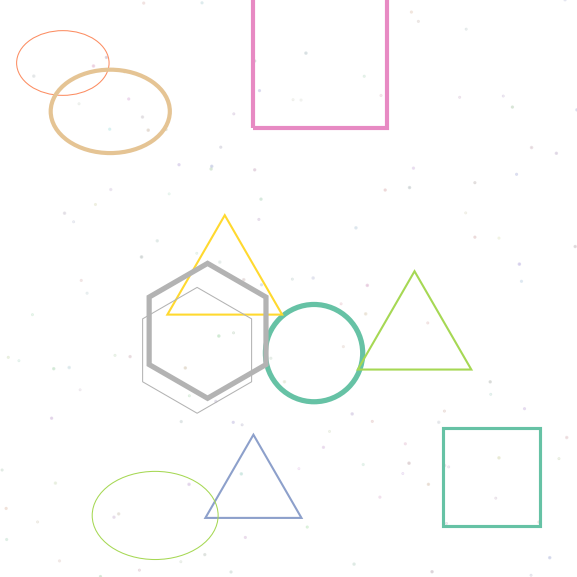[{"shape": "square", "thickness": 1.5, "radius": 0.42, "center": [0.851, 0.174]}, {"shape": "circle", "thickness": 2.5, "radius": 0.42, "center": [0.544, 0.388]}, {"shape": "oval", "thickness": 0.5, "radius": 0.4, "center": [0.109, 0.89]}, {"shape": "triangle", "thickness": 1, "radius": 0.48, "center": [0.439, 0.15]}, {"shape": "square", "thickness": 2, "radius": 0.58, "center": [0.554, 0.894]}, {"shape": "oval", "thickness": 0.5, "radius": 0.55, "center": [0.269, 0.107]}, {"shape": "triangle", "thickness": 1, "radius": 0.57, "center": [0.718, 0.416]}, {"shape": "triangle", "thickness": 1, "radius": 0.57, "center": [0.389, 0.512]}, {"shape": "oval", "thickness": 2, "radius": 0.52, "center": [0.191, 0.806]}, {"shape": "hexagon", "thickness": 2.5, "radius": 0.58, "center": [0.359, 0.426]}, {"shape": "hexagon", "thickness": 0.5, "radius": 0.54, "center": [0.341, 0.393]}]